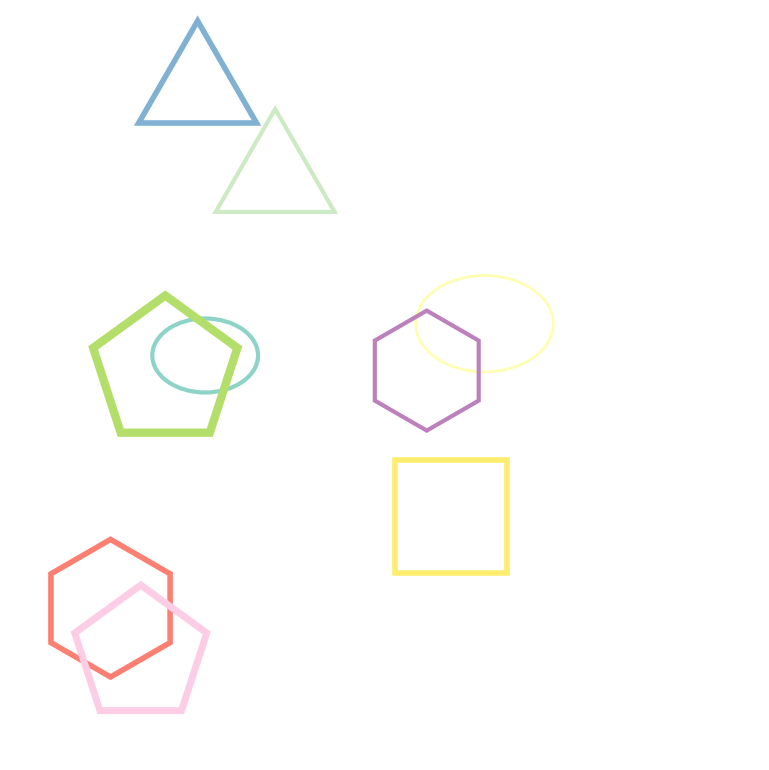[{"shape": "oval", "thickness": 1.5, "radius": 0.34, "center": [0.266, 0.538]}, {"shape": "oval", "thickness": 1, "radius": 0.45, "center": [0.629, 0.58]}, {"shape": "hexagon", "thickness": 2, "radius": 0.45, "center": [0.144, 0.21]}, {"shape": "triangle", "thickness": 2, "radius": 0.44, "center": [0.257, 0.884]}, {"shape": "pentagon", "thickness": 3, "radius": 0.49, "center": [0.215, 0.518]}, {"shape": "pentagon", "thickness": 2.5, "radius": 0.45, "center": [0.183, 0.15]}, {"shape": "hexagon", "thickness": 1.5, "radius": 0.39, "center": [0.554, 0.519]}, {"shape": "triangle", "thickness": 1.5, "radius": 0.45, "center": [0.357, 0.769]}, {"shape": "square", "thickness": 2, "radius": 0.37, "center": [0.586, 0.329]}]